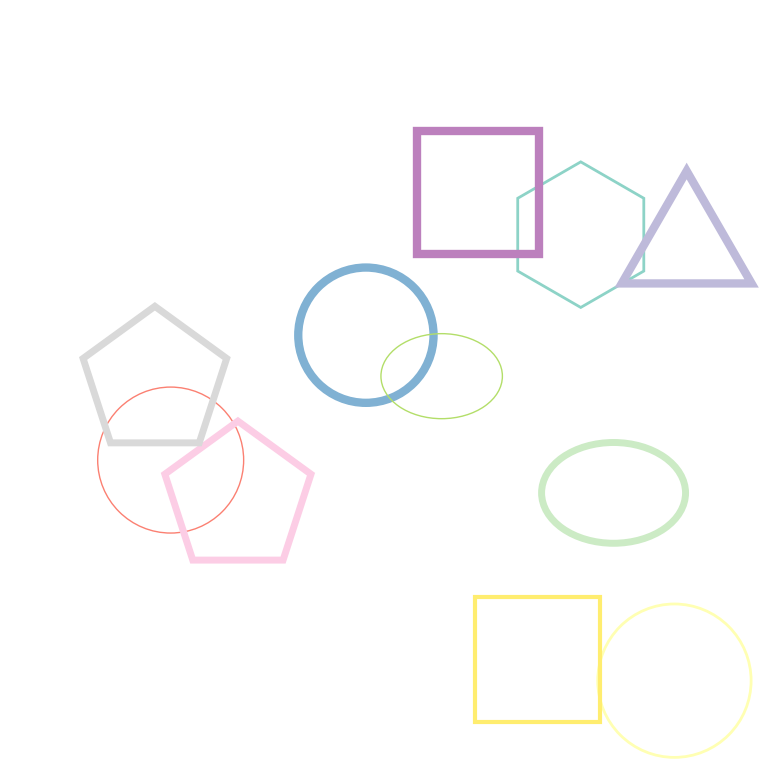[{"shape": "hexagon", "thickness": 1, "radius": 0.47, "center": [0.754, 0.695]}, {"shape": "circle", "thickness": 1, "radius": 0.5, "center": [0.876, 0.116]}, {"shape": "triangle", "thickness": 3, "radius": 0.49, "center": [0.892, 0.681]}, {"shape": "circle", "thickness": 0.5, "radius": 0.47, "center": [0.222, 0.403]}, {"shape": "circle", "thickness": 3, "radius": 0.44, "center": [0.475, 0.565]}, {"shape": "oval", "thickness": 0.5, "radius": 0.39, "center": [0.574, 0.511]}, {"shape": "pentagon", "thickness": 2.5, "radius": 0.5, "center": [0.309, 0.353]}, {"shape": "pentagon", "thickness": 2.5, "radius": 0.49, "center": [0.201, 0.504]}, {"shape": "square", "thickness": 3, "radius": 0.4, "center": [0.621, 0.75]}, {"shape": "oval", "thickness": 2.5, "radius": 0.47, "center": [0.797, 0.36]}, {"shape": "square", "thickness": 1.5, "radius": 0.41, "center": [0.698, 0.144]}]